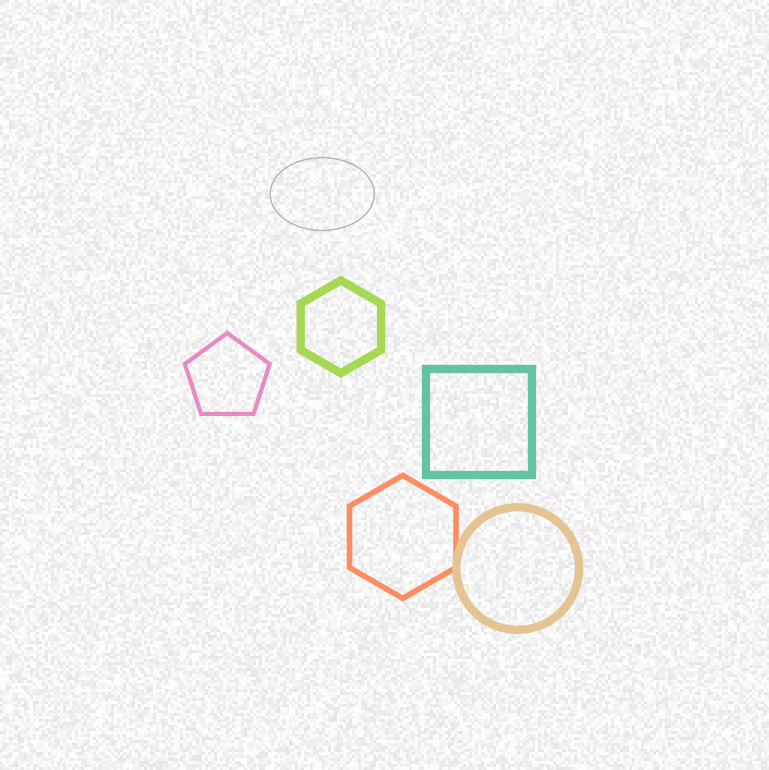[{"shape": "square", "thickness": 3, "radius": 0.35, "center": [0.622, 0.452]}, {"shape": "hexagon", "thickness": 2, "radius": 0.4, "center": [0.523, 0.303]}, {"shape": "pentagon", "thickness": 1.5, "radius": 0.29, "center": [0.295, 0.509]}, {"shape": "hexagon", "thickness": 3, "radius": 0.3, "center": [0.443, 0.576]}, {"shape": "circle", "thickness": 3, "radius": 0.4, "center": [0.672, 0.262]}, {"shape": "oval", "thickness": 0.5, "radius": 0.34, "center": [0.419, 0.748]}]